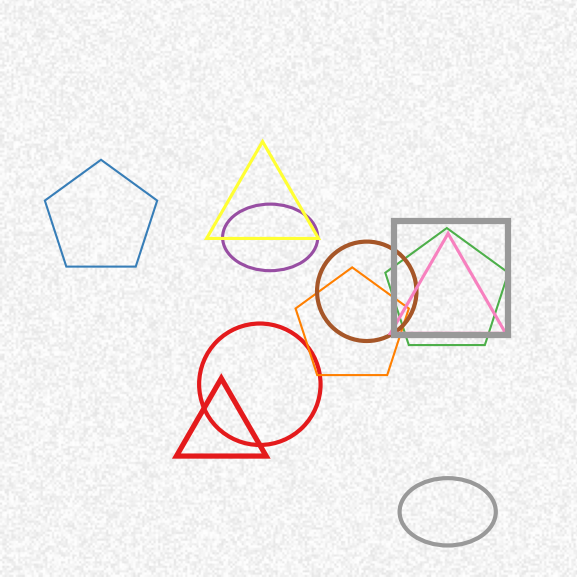[{"shape": "triangle", "thickness": 2.5, "radius": 0.45, "center": [0.383, 0.254]}, {"shape": "circle", "thickness": 2, "radius": 0.53, "center": [0.45, 0.334]}, {"shape": "pentagon", "thickness": 1, "radius": 0.51, "center": [0.175, 0.62]}, {"shape": "pentagon", "thickness": 1, "radius": 0.56, "center": [0.774, 0.492]}, {"shape": "oval", "thickness": 1.5, "radius": 0.41, "center": [0.468, 0.588]}, {"shape": "pentagon", "thickness": 1, "radius": 0.52, "center": [0.61, 0.433]}, {"shape": "triangle", "thickness": 1.5, "radius": 0.56, "center": [0.455, 0.642]}, {"shape": "circle", "thickness": 2, "radius": 0.43, "center": [0.635, 0.495]}, {"shape": "triangle", "thickness": 1.5, "radius": 0.58, "center": [0.776, 0.48]}, {"shape": "square", "thickness": 3, "radius": 0.5, "center": [0.781, 0.518]}, {"shape": "oval", "thickness": 2, "radius": 0.42, "center": [0.775, 0.113]}]